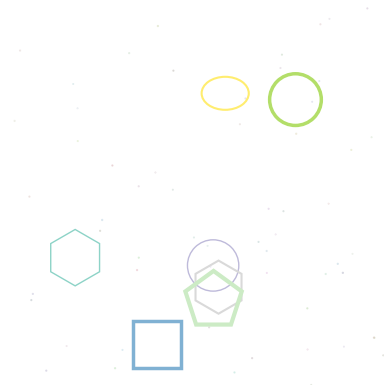[{"shape": "hexagon", "thickness": 1, "radius": 0.37, "center": [0.195, 0.331]}, {"shape": "circle", "thickness": 1, "radius": 0.33, "center": [0.554, 0.31]}, {"shape": "square", "thickness": 2.5, "radius": 0.31, "center": [0.407, 0.105]}, {"shape": "circle", "thickness": 2.5, "radius": 0.34, "center": [0.767, 0.741]}, {"shape": "hexagon", "thickness": 1.5, "radius": 0.34, "center": [0.568, 0.254]}, {"shape": "pentagon", "thickness": 3, "radius": 0.38, "center": [0.555, 0.219]}, {"shape": "oval", "thickness": 1.5, "radius": 0.31, "center": [0.585, 0.758]}]